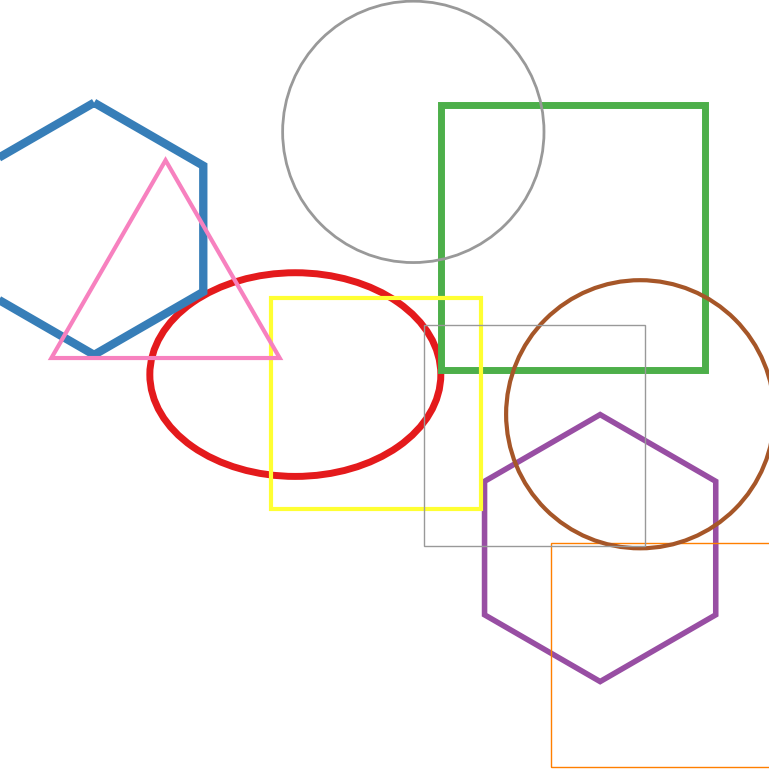[{"shape": "oval", "thickness": 2.5, "radius": 0.94, "center": [0.384, 0.514]}, {"shape": "hexagon", "thickness": 3, "radius": 0.82, "center": [0.122, 0.703]}, {"shape": "square", "thickness": 2.5, "radius": 0.86, "center": [0.745, 0.692]}, {"shape": "hexagon", "thickness": 2, "radius": 0.87, "center": [0.779, 0.288]}, {"shape": "square", "thickness": 0.5, "radius": 0.73, "center": [0.861, 0.15]}, {"shape": "square", "thickness": 1.5, "radius": 0.68, "center": [0.488, 0.476]}, {"shape": "circle", "thickness": 1.5, "radius": 0.87, "center": [0.831, 0.462]}, {"shape": "triangle", "thickness": 1.5, "radius": 0.86, "center": [0.215, 0.621]}, {"shape": "square", "thickness": 0.5, "radius": 0.72, "center": [0.694, 0.434]}, {"shape": "circle", "thickness": 1, "radius": 0.85, "center": [0.537, 0.829]}]